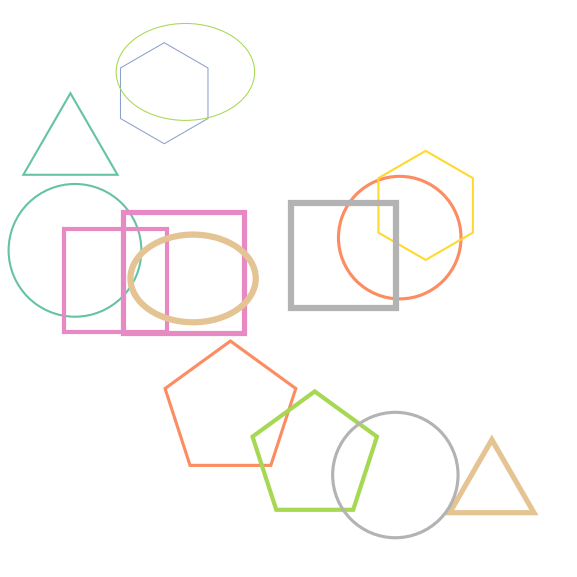[{"shape": "triangle", "thickness": 1, "radius": 0.47, "center": [0.122, 0.744]}, {"shape": "circle", "thickness": 1, "radius": 0.57, "center": [0.13, 0.566]}, {"shape": "circle", "thickness": 1.5, "radius": 0.53, "center": [0.692, 0.588]}, {"shape": "pentagon", "thickness": 1.5, "radius": 0.6, "center": [0.399, 0.29]}, {"shape": "hexagon", "thickness": 0.5, "radius": 0.44, "center": [0.284, 0.838]}, {"shape": "square", "thickness": 2, "radius": 0.45, "center": [0.2, 0.513]}, {"shape": "square", "thickness": 2.5, "radius": 0.52, "center": [0.318, 0.527]}, {"shape": "oval", "thickness": 0.5, "radius": 0.6, "center": [0.321, 0.875]}, {"shape": "pentagon", "thickness": 2, "radius": 0.57, "center": [0.545, 0.208]}, {"shape": "hexagon", "thickness": 1, "radius": 0.47, "center": [0.737, 0.643]}, {"shape": "oval", "thickness": 3, "radius": 0.54, "center": [0.334, 0.517]}, {"shape": "triangle", "thickness": 2.5, "radius": 0.42, "center": [0.852, 0.153]}, {"shape": "circle", "thickness": 1.5, "radius": 0.54, "center": [0.685, 0.177]}, {"shape": "square", "thickness": 3, "radius": 0.45, "center": [0.595, 0.557]}]